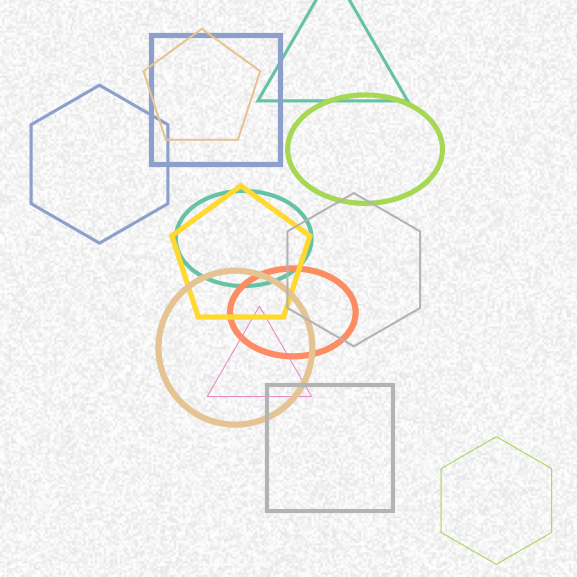[{"shape": "triangle", "thickness": 1.5, "radius": 0.75, "center": [0.576, 0.899]}, {"shape": "oval", "thickness": 2, "radius": 0.59, "center": [0.422, 0.586]}, {"shape": "oval", "thickness": 3, "radius": 0.54, "center": [0.507, 0.458]}, {"shape": "square", "thickness": 2.5, "radius": 0.56, "center": [0.373, 0.827]}, {"shape": "hexagon", "thickness": 1.5, "radius": 0.68, "center": [0.172, 0.715]}, {"shape": "triangle", "thickness": 0.5, "radius": 0.52, "center": [0.449, 0.365]}, {"shape": "oval", "thickness": 2.5, "radius": 0.67, "center": [0.632, 0.741]}, {"shape": "hexagon", "thickness": 0.5, "radius": 0.55, "center": [0.859, 0.132]}, {"shape": "pentagon", "thickness": 2.5, "radius": 0.63, "center": [0.417, 0.552]}, {"shape": "circle", "thickness": 3, "radius": 0.67, "center": [0.408, 0.397]}, {"shape": "pentagon", "thickness": 1, "radius": 0.53, "center": [0.35, 0.843]}, {"shape": "square", "thickness": 2, "radius": 0.54, "center": [0.572, 0.224]}, {"shape": "hexagon", "thickness": 1, "radius": 0.66, "center": [0.613, 0.532]}]